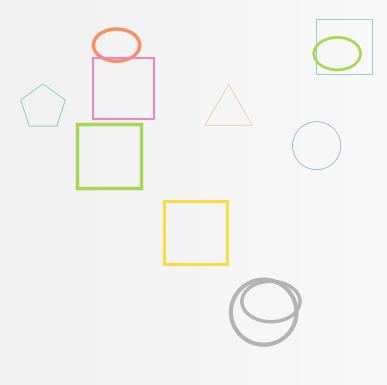[{"shape": "square", "thickness": 0.5, "radius": 0.36, "center": [0.888, 0.879]}, {"shape": "pentagon", "thickness": 0.5, "radius": 0.3, "center": [0.111, 0.721]}, {"shape": "oval", "thickness": 2.5, "radius": 0.3, "center": [0.301, 0.883]}, {"shape": "circle", "thickness": 0.5, "radius": 0.31, "center": [0.817, 0.622]}, {"shape": "square", "thickness": 1.5, "radius": 0.4, "center": [0.319, 0.769]}, {"shape": "square", "thickness": 2.5, "radius": 0.41, "center": [0.281, 0.595]}, {"shape": "oval", "thickness": 2, "radius": 0.3, "center": [0.87, 0.861]}, {"shape": "square", "thickness": 2, "radius": 0.41, "center": [0.504, 0.396]}, {"shape": "triangle", "thickness": 0.5, "radius": 0.35, "center": [0.59, 0.71]}, {"shape": "circle", "thickness": 3, "radius": 0.42, "center": [0.681, 0.189]}, {"shape": "oval", "thickness": 2.5, "radius": 0.38, "center": [0.699, 0.217]}]